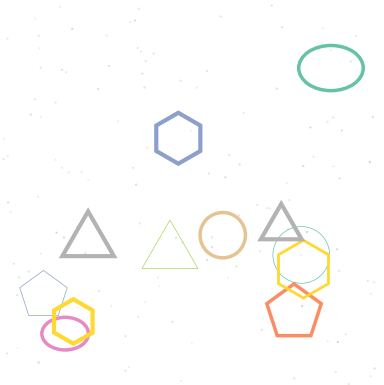[{"shape": "circle", "thickness": 0.5, "radius": 0.37, "center": [0.782, 0.338]}, {"shape": "oval", "thickness": 2.5, "radius": 0.42, "center": [0.86, 0.823]}, {"shape": "pentagon", "thickness": 2.5, "radius": 0.37, "center": [0.764, 0.188]}, {"shape": "pentagon", "thickness": 0.5, "radius": 0.32, "center": [0.113, 0.233]}, {"shape": "hexagon", "thickness": 3, "radius": 0.33, "center": [0.463, 0.641]}, {"shape": "oval", "thickness": 2.5, "radius": 0.3, "center": [0.169, 0.133]}, {"shape": "triangle", "thickness": 0.5, "radius": 0.42, "center": [0.441, 0.344]}, {"shape": "hexagon", "thickness": 2, "radius": 0.37, "center": [0.788, 0.301]}, {"shape": "hexagon", "thickness": 3, "radius": 0.29, "center": [0.191, 0.165]}, {"shape": "circle", "thickness": 2.5, "radius": 0.29, "center": [0.579, 0.389]}, {"shape": "triangle", "thickness": 3, "radius": 0.39, "center": [0.229, 0.373]}, {"shape": "triangle", "thickness": 3, "radius": 0.31, "center": [0.731, 0.409]}]